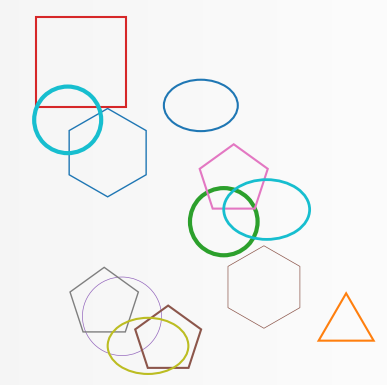[{"shape": "hexagon", "thickness": 1, "radius": 0.57, "center": [0.278, 0.603]}, {"shape": "oval", "thickness": 1.5, "radius": 0.48, "center": [0.518, 0.726]}, {"shape": "triangle", "thickness": 1.5, "radius": 0.41, "center": [0.893, 0.156]}, {"shape": "circle", "thickness": 3, "radius": 0.44, "center": [0.578, 0.424]}, {"shape": "square", "thickness": 1.5, "radius": 0.58, "center": [0.209, 0.838]}, {"shape": "circle", "thickness": 0.5, "radius": 0.51, "center": [0.315, 0.178]}, {"shape": "pentagon", "thickness": 1.5, "radius": 0.45, "center": [0.434, 0.117]}, {"shape": "hexagon", "thickness": 0.5, "radius": 0.54, "center": [0.681, 0.254]}, {"shape": "pentagon", "thickness": 1.5, "radius": 0.46, "center": [0.603, 0.533]}, {"shape": "pentagon", "thickness": 1, "radius": 0.46, "center": [0.269, 0.213]}, {"shape": "oval", "thickness": 1.5, "radius": 0.52, "center": [0.382, 0.102]}, {"shape": "circle", "thickness": 3, "radius": 0.43, "center": [0.175, 0.689]}, {"shape": "oval", "thickness": 2, "radius": 0.55, "center": [0.688, 0.456]}]